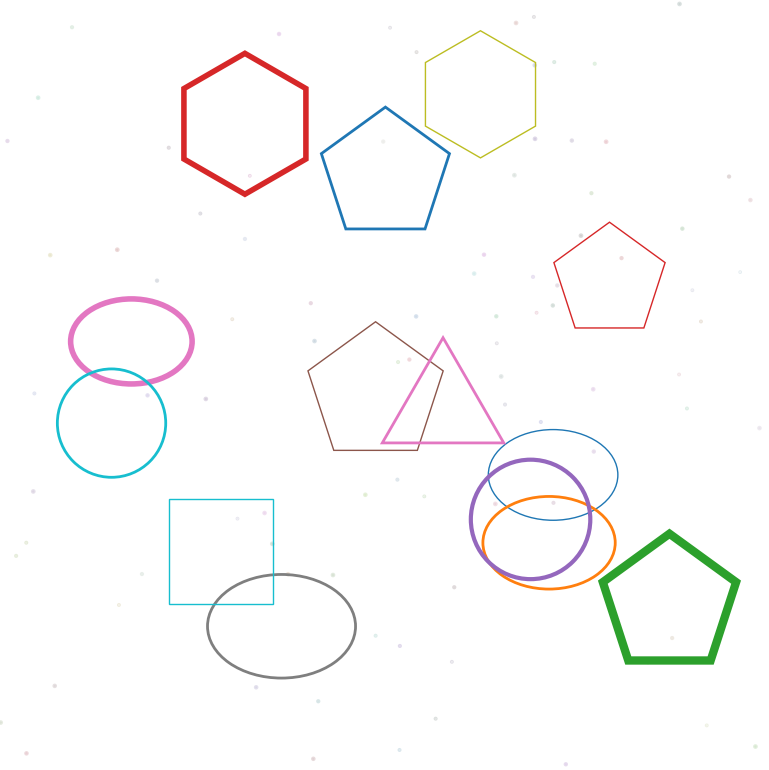[{"shape": "oval", "thickness": 0.5, "radius": 0.42, "center": [0.718, 0.383]}, {"shape": "pentagon", "thickness": 1, "radius": 0.44, "center": [0.501, 0.773]}, {"shape": "oval", "thickness": 1, "radius": 0.43, "center": [0.713, 0.295]}, {"shape": "pentagon", "thickness": 3, "radius": 0.46, "center": [0.869, 0.216]}, {"shape": "pentagon", "thickness": 0.5, "radius": 0.38, "center": [0.792, 0.635]}, {"shape": "hexagon", "thickness": 2, "radius": 0.46, "center": [0.318, 0.839]}, {"shape": "circle", "thickness": 1.5, "radius": 0.39, "center": [0.689, 0.325]}, {"shape": "pentagon", "thickness": 0.5, "radius": 0.46, "center": [0.488, 0.49]}, {"shape": "oval", "thickness": 2, "radius": 0.39, "center": [0.171, 0.557]}, {"shape": "triangle", "thickness": 1, "radius": 0.46, "center": [0.575, 0.47]}, {"shape": "oval", "thickness": 1, "radius": 0.48, "center": [0.366, 0.187]}, {"shape": "hexagon", "thickness": 0.5, "radius": 0.41, "center": [0.624, 0.878]}, {"shape": "circle", "thickness": 1, "radius": 0.35, "center": [0.145, 0.451]}, {"shape": "square", "thickness": 0.5, "radius": 0.34, "center": [0.287, 0.283]}]